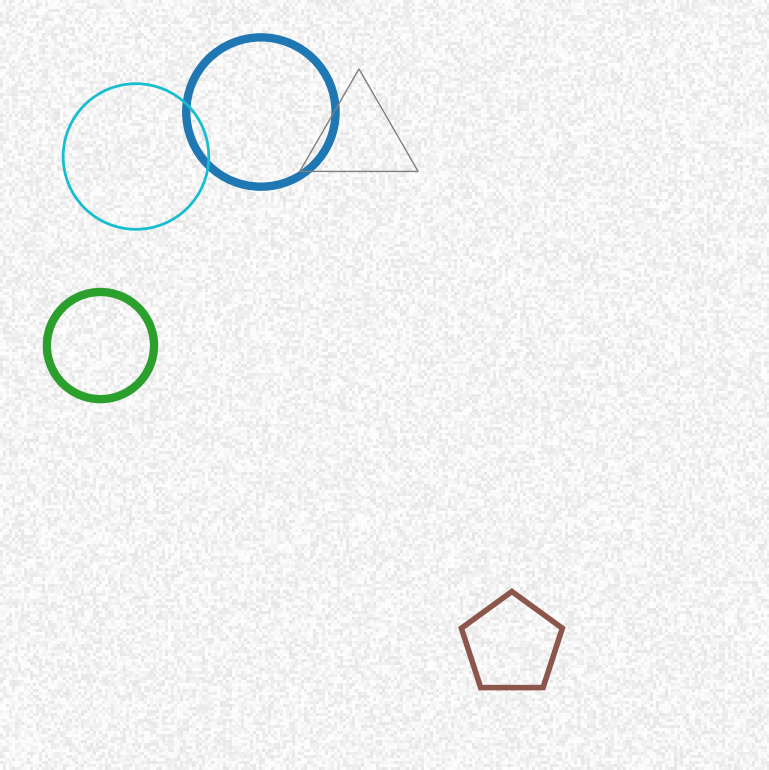[{"shape": "circle", "thickness": 3, "radius": 0.48, "center": [0.339, 0.855]}, {"shape": "circle", "thickness": 3, "radius": 0.35, "center": [0.13, 0.551]}, {"shape": "pentagon", "thickness": 2, "radius": 0.34, "center": [0.665, 0.163]}, {"shape": "triangle", "thickness": 0.5, "radius": 0.44, "center": [0.466, 0.822]}, {"shape": "circle", "thickness": 1, "radius": 0.47, "center": [0.177, 0.797]}]